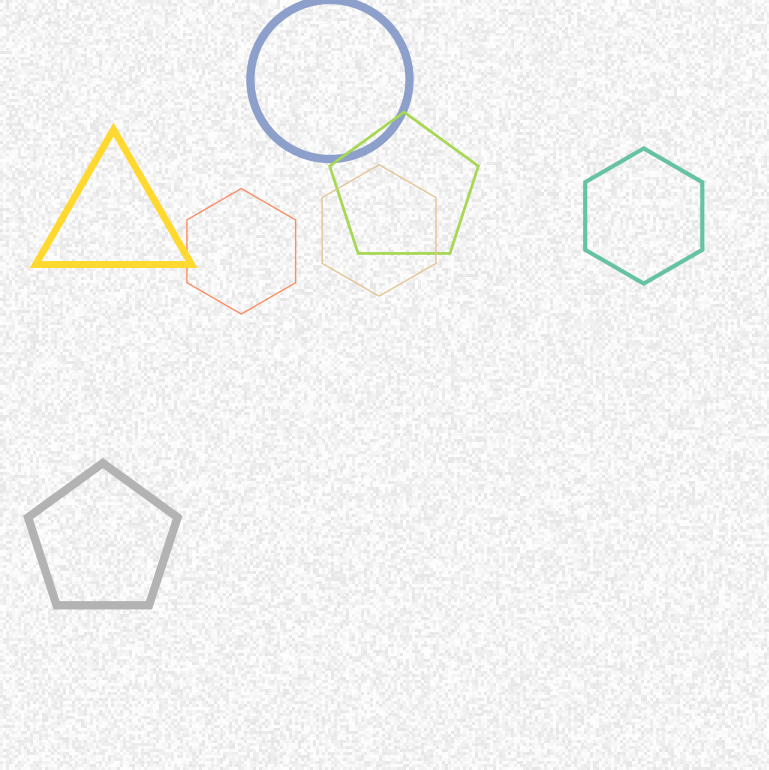[{"shape": "hexagon", "thickness": 1.5, "radius": 0.44, "center": [0.836, 0.719]}, {"shape": "hexagon", "thickness": 0.5, "radius": 0.41, "center": [0.313, 0.674]}, {"shape": "circle", "thickness": 3, "radius": 0.52, "center": [0.429, 0.897]}, {"shape": "pentagon", "thickness": 1, "radius": 0.51, "center": [0.525, 0.753]}, {"shape": "triangle", "thickness": 2.5, "radius": 0.58, "center": [0.148, 0.715]}, {"shape": "hexagon", "thickness": 0.5, "radius": 0.43, "center": [0.492, 0.701]}, {"shape": "pentagon", "thickness": 3, "radius": 0.51, "center": [0.133, 0.297]}]